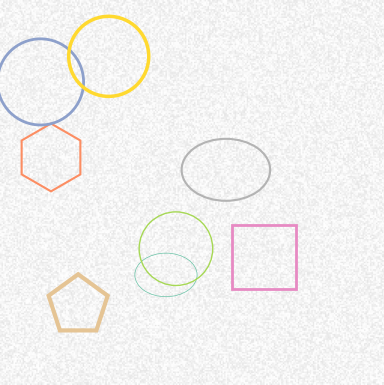[{"shape": "oval", "thickness": 0.5, "radius": 0.4, "center": [0.431, 0.286]}, {"shape": "hexagon", "thickness": 1.5, "radius": 0.44, "center": [0.132, 0.591]}, {"shape": "circle", "thickness": 2, "radius": 0.56, "center": [0.105, 0.787]}, {"shape": "square", "thickness": 2, "radius": 0.42, "center": [0.685, 0.332]}, {"shape": "circle", "thickness": 1, "radius": 0.48, "center": [0.457, 0.354]}, {"shape": "circle", "thickness": 2.5, "radius": 0.52, "center": [0.282, 0.854]}, {"shape": "pentagon", "thickness": 3, "radius": 0.4, "center": [0.203, 0.207]}, {"shape": "oval", "thickness": 1.5, "radius": 0.57, "center": [0.587, 0.559]}]